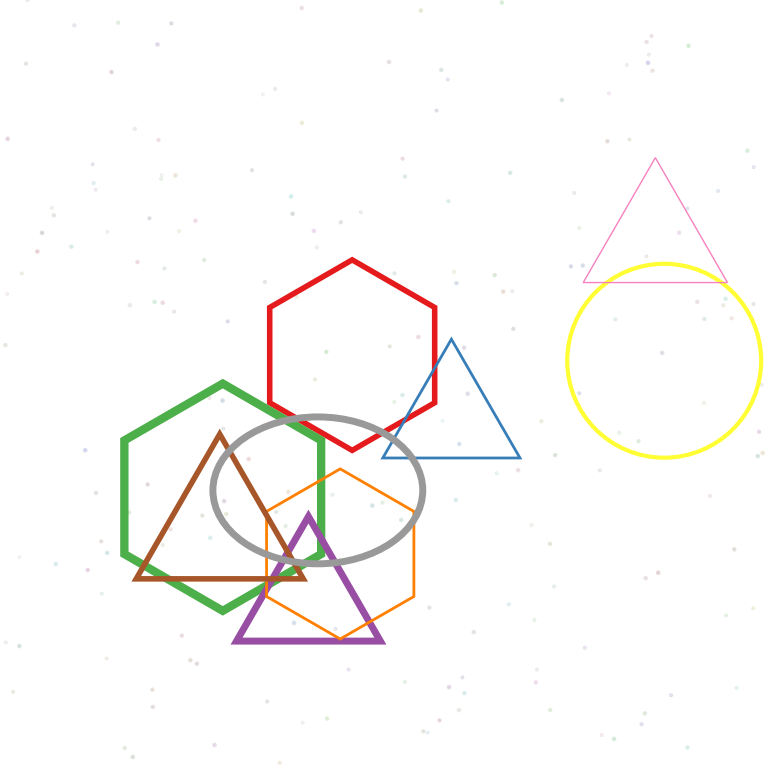[{"shape": "hexagon", "thickness": 2, "radius": 0.62, "center": [0.457, 0.539]}, {"shape": "triangle", "thickness": 1, "radius": 0.51, "center": [0.586, 0.457]}, {"shape": "hexagon", "thickness": 3, "radius": 0.74, "center": [0.289, 0.354]}, {"shape": "triangle", "thickness": 2.5, "radius": 0.54, "center": [0.401, 0.221]}, {"shape": "hexagon", "thickness": 1, "radius": 0.55, "center": [0.442, 0.281]}, {"shape": "circle", "thickness": 1.5, "radius": 0.63, "center": [0.863, 0.531]}, {"shape": "triangle", "thickness": 2, "radius": 0.63, "center": [0.285, 0.311]}, {"shape": "triangle", "thickness": 0.5, "radius": 0.54, "center": [0.851, 0.687]}, {"shape": "oval", "thickness": 2.5, "radius": 0.68, "center": [0.413, 0.363]}]